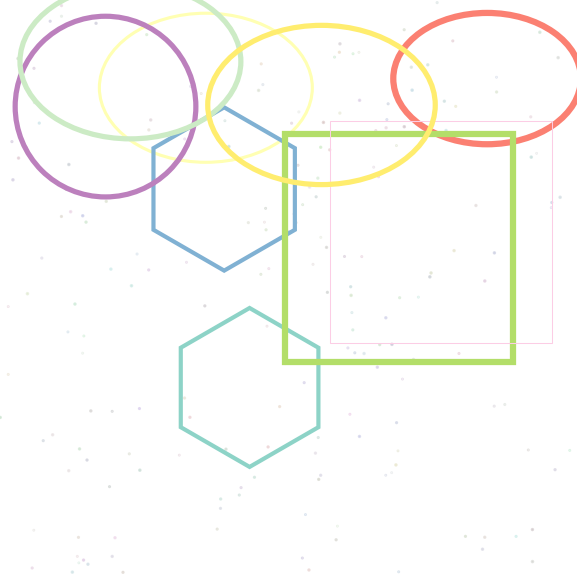[{"shape": "hexagon", "thickness": 2, "radius": 0.69, "center": [0.432, 0.328]}, {"shape": "oval", "thickness": 1.5, "radius": 0.92, "center": [0.356, 0.847]}, {"shape": "oval", "thickness": 3, "radius": 0.81, "center": [0.843, 0.863]}, {"shape": "hexagon", "thickness": 2, "radius": 0.71, "center": [0.388, 0.672]}, {"shape": "square", "thickness": 3, "radius": 0.99, "center": [0.692, 0.57]}, {"shape": "square", "thickness": 0.5, "radius": 0.96, "center": [0.763, 0.597]}, {"shape": "circle", "thickness": 2.5, "radius": 0.78, "center": [0.183, 0.815]}, {"shape": "oval", "thickness": 2.5, "radius": 0.96, "center": [0.226, 0.893]}, {"shape": "oval", "thickness": 2.5, "radius": 0.98, "center": [0.557, 0.817]}]